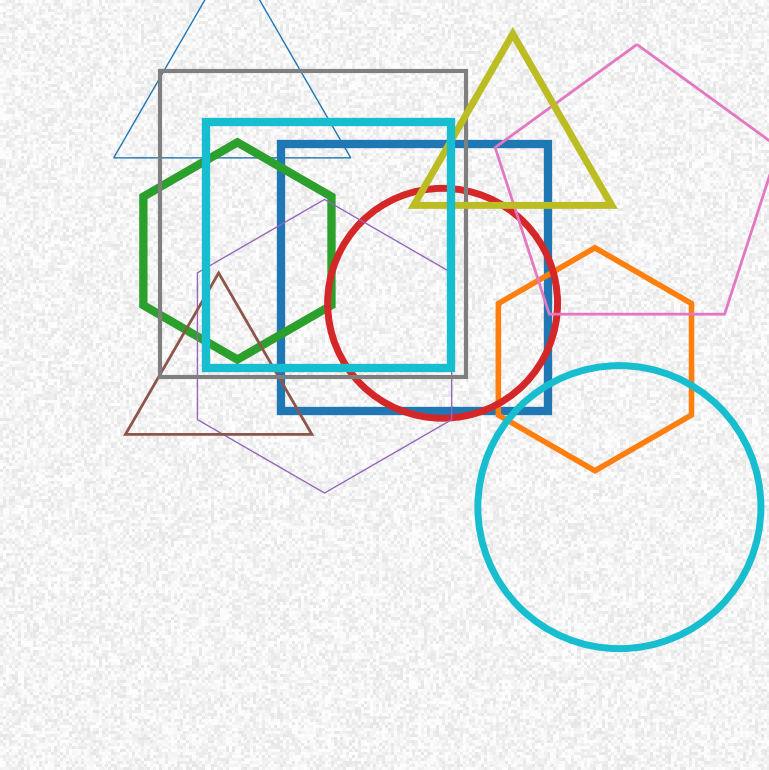[{"shape": "triangle", "thickness": 0.5, "radius": 0.89, "center": [0.302, 0.884]}, {"shape": "square", "thickness": 3, "radius": 0.87, "center": [0.538, 0.639]}, {"shape": "hexagon", "thickness": 2, "radius": 0.72, "center": [0.773, 0.533]}, {"shape": "hexagon", "thickness": 3, "radius": 0.71, "center": [0.308, 0.674]}, {"shape": "circle", "thickness": 2.5, "radius": 0.75, "center": [0.575, 0.606]}, {"shape": "hexagon", "thickness": 0.5, "radius": 0.95, "center": [0.422, 0.55]}, {"shape": "triangle", "thickness": 1, "radius": 0.7, "center": [0.284, 0.506]}, {"shape": "pentagon", "thickness": 1, "radius": 0.97, "center": [0.827, 0.749]}, {"shape": "square", "thickness": 1.5, "radius": 0.99, "center": [0.407, 0.709]}, {"shape": "triangle", "thickness": 2.5, "radius": 0.74, "center": [0.666, 0.808]}, {"shape": "square", "thickness": 3, "radius": 0.8, "center": [0.427, 0.682]}, {"shape": "circle", "thickness": 2.5, "radius": 0.92, "center": [0.804, 0.341]}]